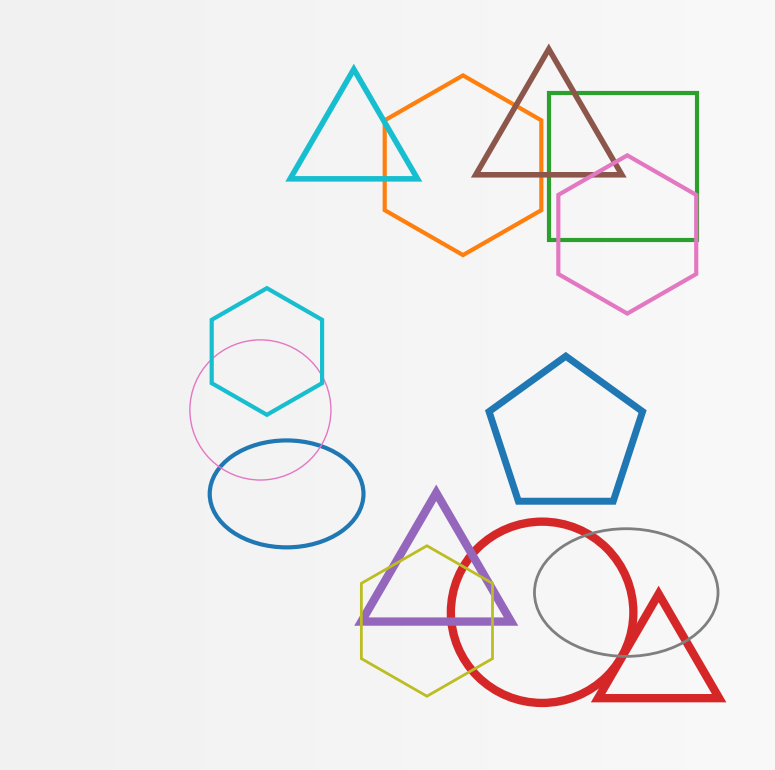[{"shape": "oval", "thickness": 1.5, "radius": 0.5, "center": [0.37, 0.359]}, {"shape": "pentagon", "thickness": 2.5, "radius": 0.52, "center": [0.73, 0.433]}, {"shape": "hexagon", "thickness": 1.5, "radius": 0.58, "center": [0.597, 0.785]}, {"shape": "square", "thickness": 1.5, "radius": 0.48, "center": [0.804, 0.784]}, {"shape": "circle", "thickness": 3, "radius": 0.59, "center": [0.7, 0.205]}, {"shape": "triangle", "thickness": 3, "radius": 0.45, "center": [0.85, 0.138]}, {"shape": "triangle", "thickness": 3, "radius": 0.56, "center": [0.563, 0.249]}, {"shape": "triangle", "thickness": 2, "radius": 0.54, "center": [0.708, 0.827]}, {"shape": "hexagon", "thickness": 1.5, "radius": 0.51, "center": [0.809, 0.696]}, {"shape": "circle", "thickness": 0.5, "radius": 0.46, "center": [0.336, 0.468]}, {"shape": "oval", "thickness": 1, "radius": 0.59, "center": [0.808, 0.23]}, {"shape": "hexagon", "thickness": 1, "radius": 0.49, "center": [0.551, 0.194]}, {"shape": "triangle", "thickness": 2, "radius": 0.47, "center": [0.457, 0.815]}, {"shape": "hexagon", "thickness": 1.5, "radius": 0.41, "center": [0.344, 0.544]}]